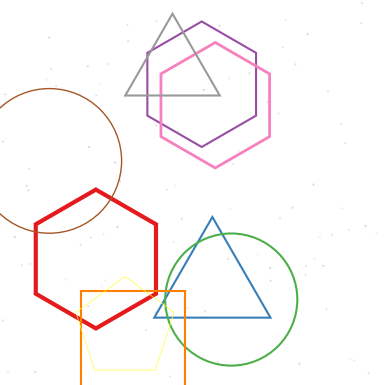[{"shape": "hexagon", "thickness": 3, "radius": 0.9, "center": [0.249, 0.327]}, {"shape": "triangle", "thickness": 1.5, "radius": 0.87, "center": [0.552, 0.262]}, {"shape": "circle", "thickness": 1.5, "radius": 0.86, "center": [0.601, 0.222]}, {"shape": "hexagon", "thickness": 1.5, "radius": 0.82, "center": [0.524, 0.781]}, {"shape": "square", "thickness": 1.5, "radius": 0.67, "center": [0.345, 0.11]}, {"shape": "pentagon", "thickness": 0.5, "radius": 0.67, "center": [0.325, 0.147]}, {"shape": "circle", "thickness": 1, "radius": 0.94, "center": [0.128, 0.582]}, {"shape": "hexagon", "thickness": 2, "radius": 0.81, "center": [0.559, 0.727]}, {"shape": "triangle", "thickness": 1.5, "radius": 0.71, "center": [0.448, 0.823]}]